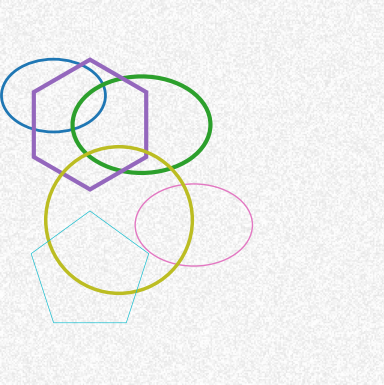[{"shape": "oval", "thickness": 2, "radius": 0.68, "center": [0.139, 0.752]}, {"shape": "oval", "thickness": 3, "radius": 0.9, "center": [0.368, 0.676]}, {"shape": "hexagon", "thickness": 3, "radius": 0.84, "center": [0.234, 0.677]}, {"shape": "oval", "thickness": 1, "radius": 0.76, "center": [0.503, 0.416]}, {"shape": "circle", "thickness": 2.5, "radius": 0.95, "center": [0.309, 0.428]}, {"shape": "pentagon", "thickness": 0.5, "radius": 0.8, "center": [0.234, 0.292]}]